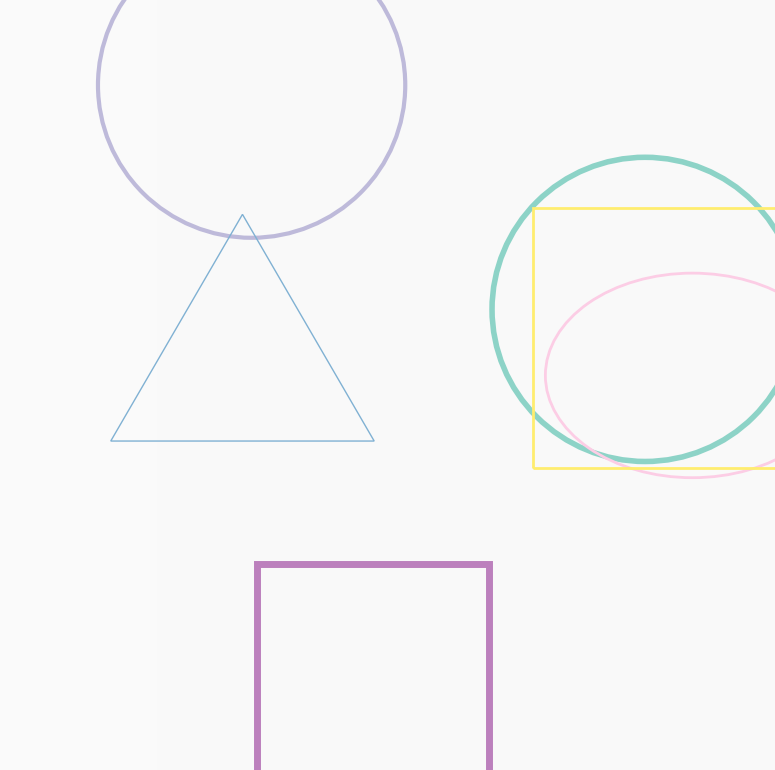[{"shape": "circle", "thickness": 2, "radius": 0.99, "center": [0.832, 0.598]}, {"shape": "circle", "thickness": 1.5, "radius": 0.99, "center": [0.325, 0.889]}, {"shape": "triangle", "thickness": 0.5, "radius": 0.98, "center": [0.313, 0.525]}, {"shape": "oval", "thickness": 1, "radius": 0.95, "center": [0.893, 0.512]}, {"shape": "square", "thickness": 2.5, "radius": 0.75, "center": [0.481, 0.117]}, {"shape": "square", "thickness": 1, "radius": 0.84, "center": [0.856, 0.561]}]